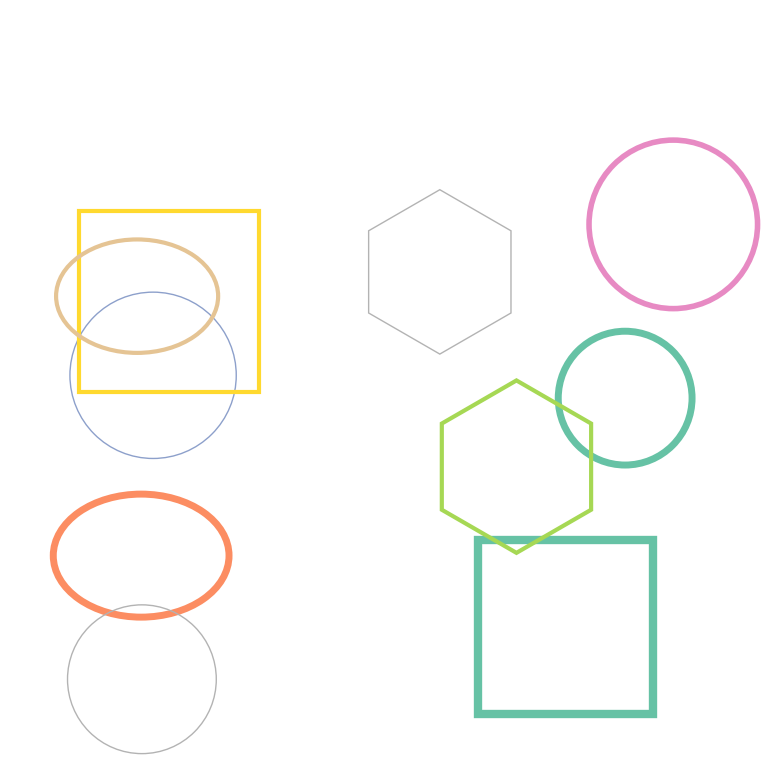[{"shape": "square", "thickness": 3, "radius": 0.57, "center": [0.735, 0.186]}, {"shape": "circle", "thickness": 2.5, "radius": 0.43, "center": [0.812, 0.483]}, {"shape": "oval", "thickness": 2.5, "radius": 0.57, "center": [0.183, 0.278]}, {"shape": "circle", "thickness": 0.5, "radius": 0.54, "center": [0.199, 0.513]}, {"shape": "circle", "thickness": 2, "radius": 0.55, "center": [0.874, 0.709]}, {"shape": "hexagon", "thickness": 1.5, "radius": 0.56, "center": [0.671, 0.394]}, {"shape": "square", "thickness": 1.5, "radius": 0.59, "center": [0.22, 0.609]}, {"shape": "oval", "thickness": 1.5, "radius": 0.53, "center": [0.178, 0.615]}, {"shape": "hexagon", "thickness": 0.5, "radius": 0.53, "center": [0.571, 0.647]}, {"shape": "circle", "thickness": 0.5, "radius": 0.48, "center": [0.184, 0.118]}]